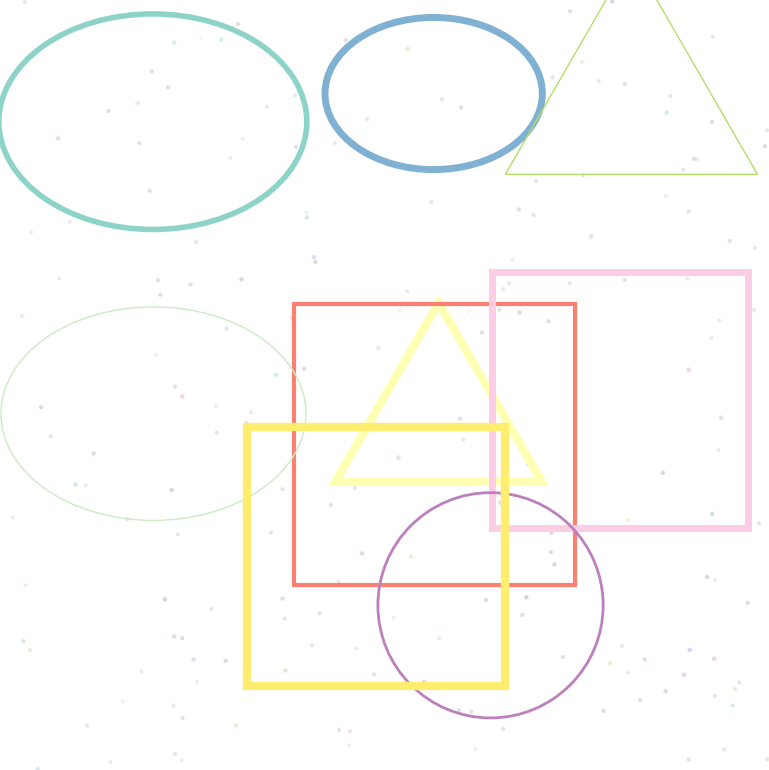[{"shape": "oval", "thickness": 2, "radius": 1.0, "center": [0.198, 0.842]}, {"shape": "triangle", "thickness": 3, "radius": 0.77, "center": [0.57, 0.452]}, {"shape": "square", "thickness": 1.5, "radius": 0.91, "center": [0.564, 0.423]}, {"shape": "oval", "thickness": 2.5, "radius": 0.71, "center": [0.563, 0.879]}, {"shape": "triangle", "thickness": 0.5, "radius": 0.95, "center": [0.82, 0.868]}, {"shape": "square", "thickness": 2.5, "radius": 0.83, "center": [0.805, 0.48]}, {"shape": "circle", "thickness": 1, "radius": 0.73, "center": [0.637, 0.214]}, {"shape": "oval", "thickness": 0.5, "radius": 0.99, "center": [0.199, 0.463]}, {"shape": "square", "thickness": 3, "radius": 0.84, "center": [0.488, 0.277]}]